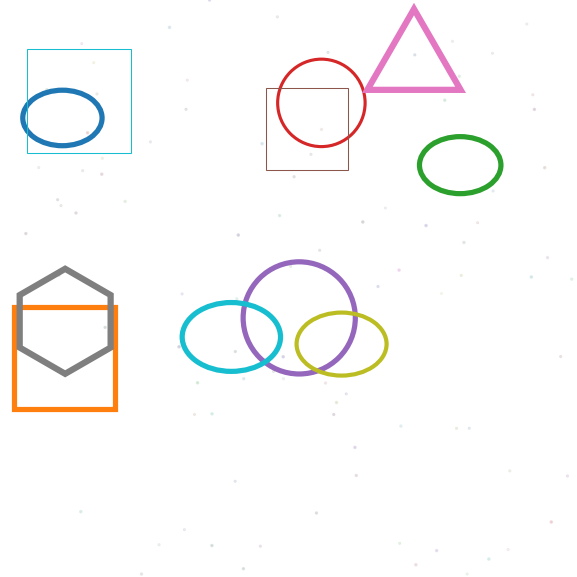[{"shape": "oval", "thickness": 2.5, "radius": 0.34, "center": [0.108, 0.795]}, {"shape": "square", "thickness": 2.5, "radius": 0.44, "center": [0.112, 0.379]}, {"shape": "oval", "thickness": 2.5, "radius": 0.35, "center": [0.797, 0.713]}, {"shape": "circle", "thickness": 1.5, "radius": 0.38, "center": [0.557, 0.821]}, {"shape": "circle", "thickness": 2.5, "radius": 0.49, "center": [0.518, 0.449]}, {"shape": "square", "thickness": 0.5, "radius": 0.35, "center": [0.532, 0.776]}, {"shape": "triangle", "thickness": 3, "radius": 0.47, "center": [0.717, 0.89]}, {"shape": "hexagon", "thickness": 3, "radius": 0.45, "center": [0.113, 0.443]}, {"shape": "oval", "thickness": 2, "radius": 0.39, "center": [0.591, 0.403]}, {"shape": "oval", "thickness": 2.5, "radius": 0.43, "center": [0.401, 0.416]}, {"shape": "square", "thickness": 0.5, "radius": 0.45, "center": [0.137, 0.824]}]